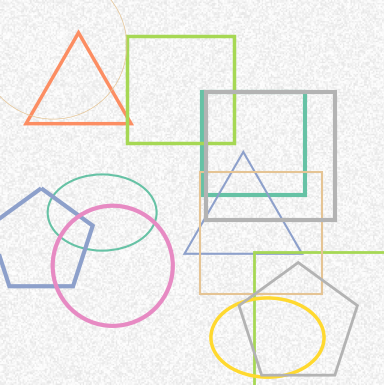[{"shape": "oval", "thickness": 1.5, "radius": 0.71, "center": [0.265, 0.448]}, {"shape": "square", "thickness": 3, "radius": 0.67, "center": [0.658, 0.627]}, {"shape": "triangle", "thickness": 2.5, "radius": 0.79, "center": [0.204, 0.758]}, {"shape": "pentagon", "thickness": 3, "radius": 0.7, "center": [0.107, 0.37]}, {"shape": "triangle", "thickness": 1.5, "radius": 0.88, "center": [0.632, 0.429]}, {"shape": "circle", "thickness": 3, "radius": 0.78, "center": [0.293, 0.31]}, {"shape": "square", "thickness": 2, "radius": 0.91, "center": [0.843, 0.163]}, {"shape": "square", "thickness": 2.5, "radius": 0.7, "center": [0.469, 0.767]}, {"shape": "oval", "thickness": 2.5, "radius": 0.73, "center": [0.695, 0.123]}, {"shape": "square", "thickness": 1.5, "radius": 0.79, "center": [0.677, 0.394]}, {"shape": "circle", "thickness": 0.5, "radius": 0.96, "center": [0.138, 0.882]}, {"shape": "pentagon", "thickness": 2, "radius": 0.81, "center": [0.775, 0.156]}, {"shape": "square", "thickness": 3, "radius": 0.83, "center": [0.703, 0.595]}]